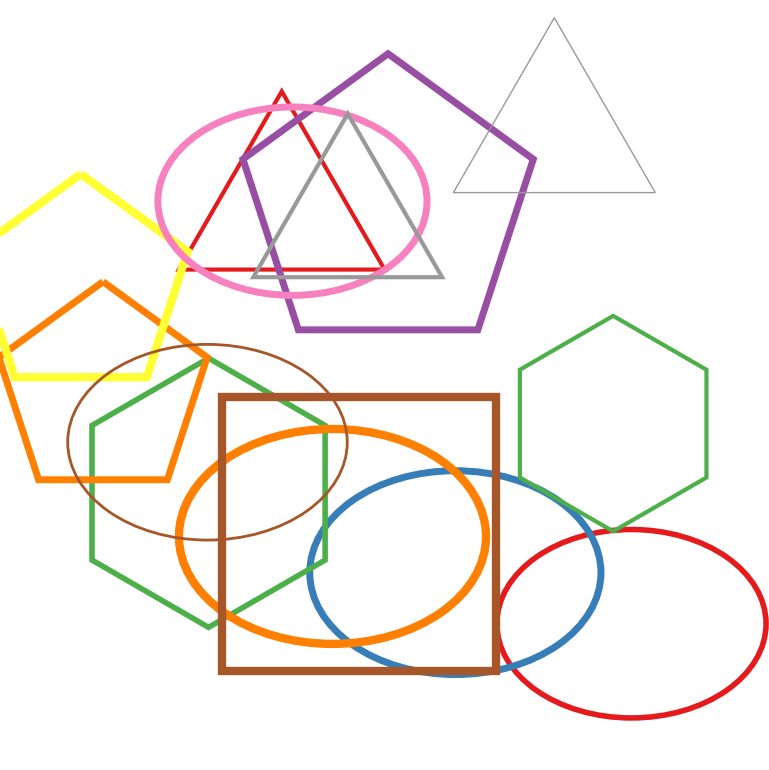[{"shape": "oval", "thickness": 2, "radius": 0.87, "center": [0.82, 0.19]}, {"shape": "triangle", "thickness": 1.5, "radius": 0.77, "center": [0.366, 0.727]}, {"shape": "oval", "thickness": 2.5, "radius": 0.95, "center": [0.591, 0.256]}, {"shape": "hexagon", "thickness": 1.5, "radius": 0.7, "center": [0.796, 0.45]}, {"shape": "hexagon", "thickness": 2, "radius": 0.87, "center": [0.271, 0.36]}, {"shape": "pentagon", "thickness": 2.5, "radius": 0.99, "center": [0.504, 0.732]}, {"shape": "pentagon", "thickness": 2.5, "radius": 0.71, "center": [0.134, 0.492]}, {"shape": "oval", "thickness": 3, "radius": 1.0, "center": [0.432, 0.303]}, {"shape": "pentagon", "thickness": 3, "radius": 0.73, "center": [0.105, 0.628]}, {"shape": "square", "thickness": 3, "radius": 0.89, "center": [0.466, 0.307]}, {"shape": "oval", "thickness": 1, "radius": 0.91, "center": [0.269, 0.426]}, {"shape": "oval", "thickness": 2.5, "radius": 0.87, "center": [0.38, 0.739]}, {"shape": "triangle", "thickness": 1.5, "radius": 0.71, "center": [0.452, 0.711]}, {"shape": "triangle", "thickness": 0.5, "radius": 0.76, "center": [0.72, 0.826]}]